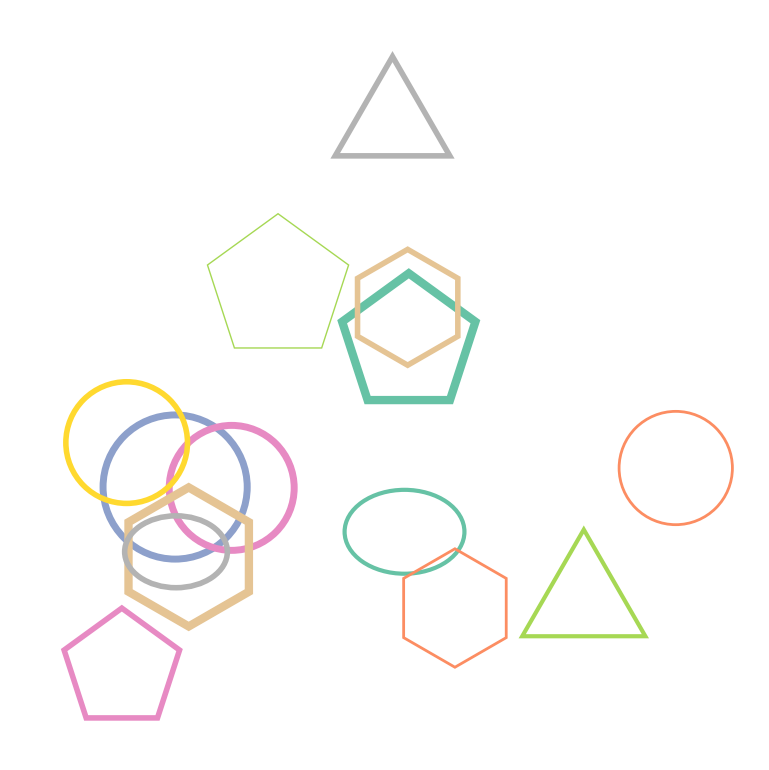[{"shape": "pentagon", "thickness": 3, "radius": 0.46, "center": [0.531, 0.554]}, {"shape": "oval", "thickness": 1.5, "radius": 0.39, "center": [0.525, 0.309]}, {"shape": "hexagon", "thickness": 1, "radius": 0.38, "center": [0.591, 0.21]}, {"shape": "circle", "thickness": 1, "radius": 0.37, "center": [0.878, 0.392]}, {"shape": "circle", "thickness": 2.5, "radius": 0.47, "center": [0.227, 0.368]}, {"shape": "circle", "thickness": 2.5, "radius": 0.41, "center": [0.301, 0.366]}, {"shape": "pentagon", "thickness": 2, "radius": 0.39, "center": [0.158, 0.131]}, {"shape": "pentagon", "thickness": 0.5, "radius": 0.48, "center": [0.361, 0.626]}, {"shape": "triangle", "thickness": 1.5, "radius": 0.46, "center": [0.758, 0.22]}, {"shape": "circle", "thickness": 2, "radius": 0.39, "center": [0.165, 0.425]}, {"shape": "hexagon", "thickness": 2, "radius": 0.38, "center": [0.529, 0.601]}, {"shape": "hexagon", "thickness": 3, "radius": 0.45, "center": [0.245, 0.277]}, {"shape": "oval", "thickness": 2, "radius": 0.33, "center": [0.229, 0.283]}, {"shape": "triangle", "thickness": 2, "radius": 0.43, "center": [0.51, 0.841]}]